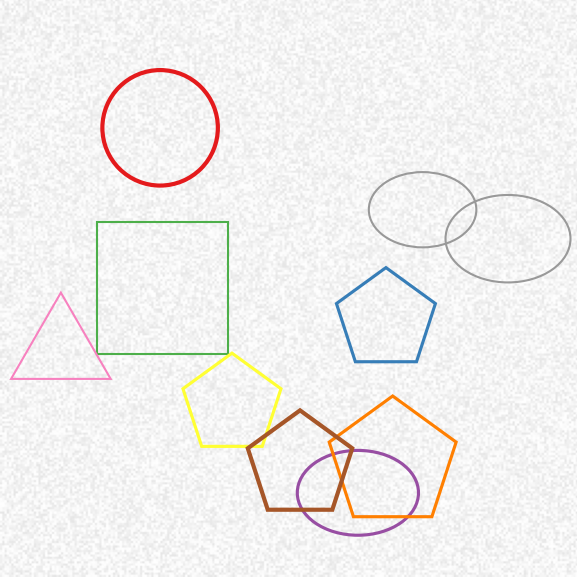[{"shape": "circle", "thickness": 2, "radius": 0.5, "center": [0.277, 0.778]}, {"shape": "pentagon", "thickness": 1.5, "radius": 0.45, "center": [0.668, 0.446]}, {"shape": "square", "thickness": 1, "radius": 0.57, "center": [0.281, 0.5]}, {"shape": "oval", "thickness": 1.5, "radius": 0.52, "center": [0.62, 0.146]}, {"shape": "pentagon", "thickness": 1.5, "radius": 0.58, "center": [0.68, 0.198]}, {"shape": "pentagon", "thickness": 1.5, "radius": 0.45, "center": [0.402, 0.298]}, {"shape": "pentagon", "thickness": 2, "radius": 0.48, "center": [0.52, 0.193]}, {"shape": "triangle", "thickness": 1, "radius": 0.5, "center": [0.105, 0.393]}, {"shape": "oval", "thickness": 1, "radius": 0.47, "center": [0.732, 0.636]}, {"shape": "oval", "thickness": 1, "radius": 0.54, "center": [0.88, 0.586]}]